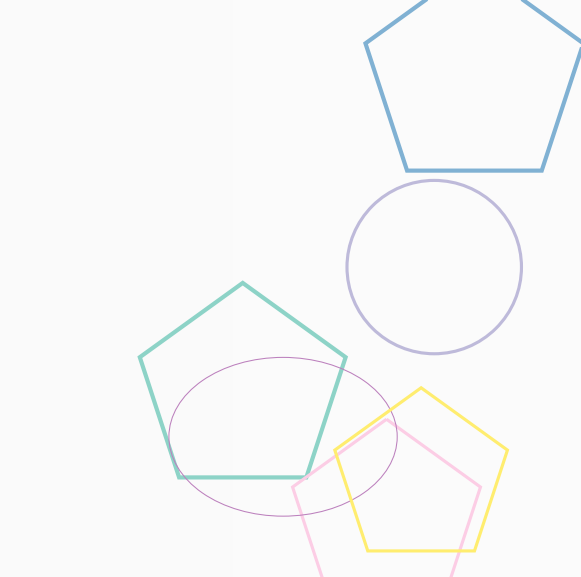[{"shape": "pentagon", "thickness": 2, "radius": 0.93, "center": [0.418, 0.323]}, {"shape": "circle", "thickness": 1.5, "radius": 0.75, "center": [0.747, 0.537]}, {"shape": "pentagon", "thickness": 2, "radius": 0.99, "center": [0.816, 0.863]}, {"shape": "pentagon", "thickness": 1.5, "radius": 0.85, "center": [0.665, 0.103]}, {"shape": "oval", "thickness": 0.5, "radius": 0.98, "center": [0.487, 0.243]}, {"shape": "pentagon", "thickness": 1.5, "radius": 0.78, "center": [0.725, 0.171]}]